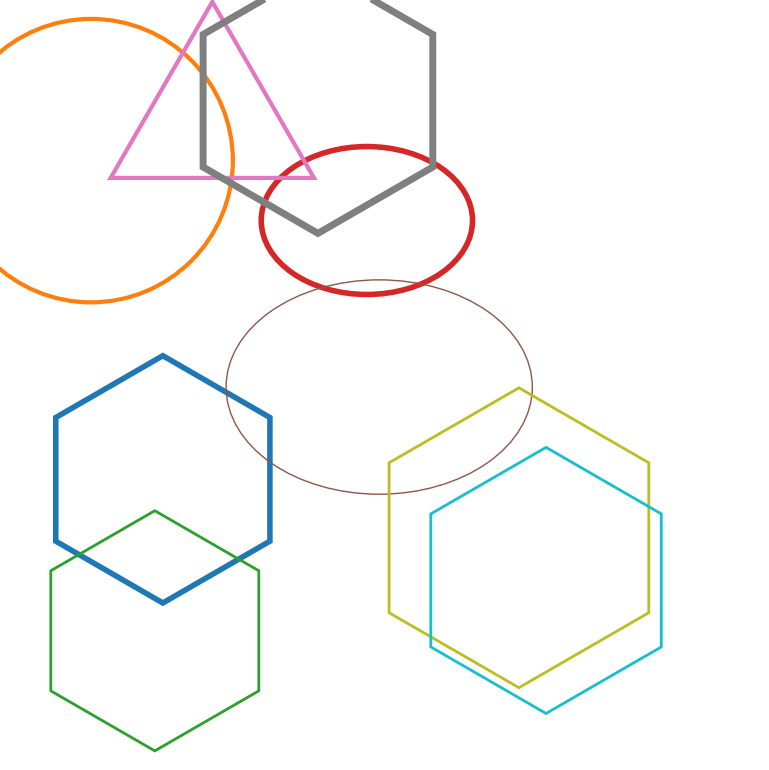[{"shape": "hexagon", "thickness": 2, "radius": 0.8, "center": [0.211, 0.377]}, {"shape": "circle", "thickness": 1.5, "radius": 0.92, "center": [0.118, 0.791]}, {"shape": "hexagon", "thickness": 1, "radius": 0.78, "center": [0.201, 0.181]}, {"shape": "oval", "thickness": 2, "radius": 0.69, "center": [0.476, 0.714]}, {"shape": "oval", "thickness": 0.5, "radius": 0.99, "center": [0.492, 0.497]}, {"shape": "triangle", "thickness": 1.5, "radius": 0.76, "center": [0.276, 0.845]}, {"shape": "hexagon", "thickness": 2.5, "radius": 0.86, "center": [0.413, 0.869]}, {"shape": "hexagon", "thickness": 1, "radius": 0.97, "center": [0.674, 0.302]}, {"shape": "hexagon", "thickness": 1, "radius": 0.86, "center": [0.709, 0.246]}]